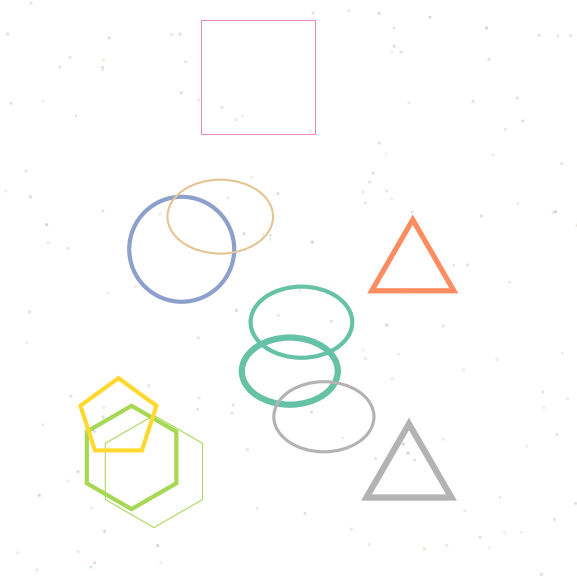[{"shape": "oval", "thickness": 2, "radius": 0.44, "center": [0.522, 0.441]}, {"shape": "oval", "thickness": 3, "radius": 0.42, "center": [0.502, 0.357]}, {"shape": "triangle", "thickness": 2.5, "radius": 0.41, "center": [0.715, 0.537]}, {"shape": "circle", "thickness": 2, "radius": 0.45, "center": [0.315, 0.567]}, {"shape": "square", "thickness": 0.5, "radius": 0.49, "center": [0.447, 0.866]}, {"shape": "hexagon", "thickness": 2, "radius": 0.45, "center": [0.228, 0.207]}, {"shape": "hexagon", "thickness": 0.5, "radius": 0.49, "center": [0.267, 0.183]}, {"shape": "pentagon", "thickness": 2, "radius": 0.35, "center": [0.205, 0.275]}, {"shape": "oval", "thickness": 1, "radius": 0.46, "center": [0.381, 0.624]}, {"shape": "triangle", "thickness": 3, "radius": 0.42, "center": [0.708, 0.18]}, {"shape": "oval", "thickness": 1.5, "radius": 0.43, "center": [0.561, 0.277]}]